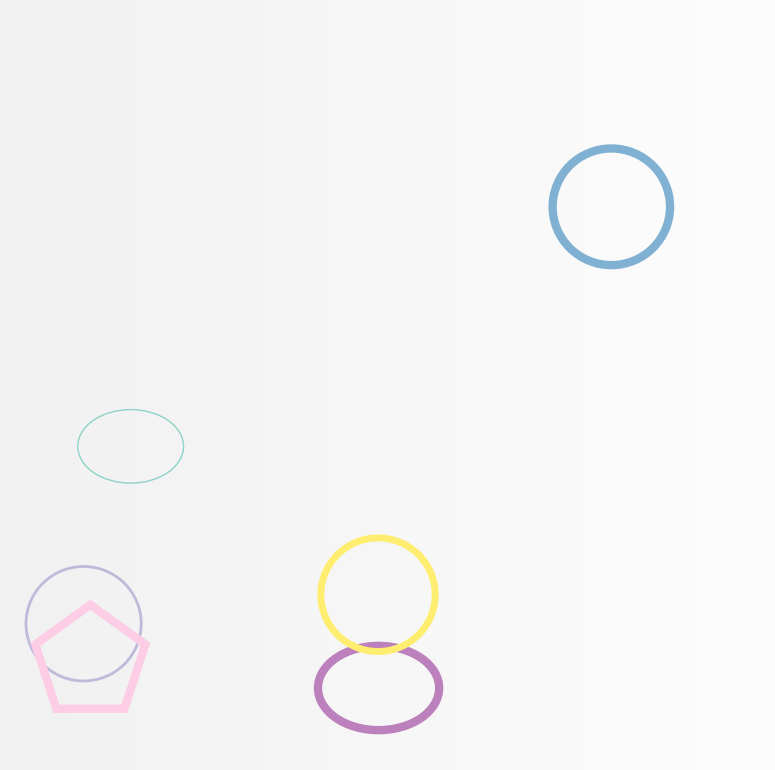[{"shape": "oval", "thickness": 0.5, "radius": 0.34, "center": [0.169, 0.42]}, {"shape": "circle", "thickness": 1, "radius": 0.37, "center": [0.108, 0.19]}, {"shape": "circle", "thickness": 3, "radius": 0.38, "center": [0.789, 0.731]}, {"shape": "pentagon", "thickness": 3, "radius": 0.37, "center": [0.117, 0.14]}, {"shape": "oval", "thickness": 3, "radius": 0.39, "center": [0.488, 0.106]}, {"shape": "circle", "thickness": 2.5, "radius": 0.37, "center": [0.488, 0.228]}]